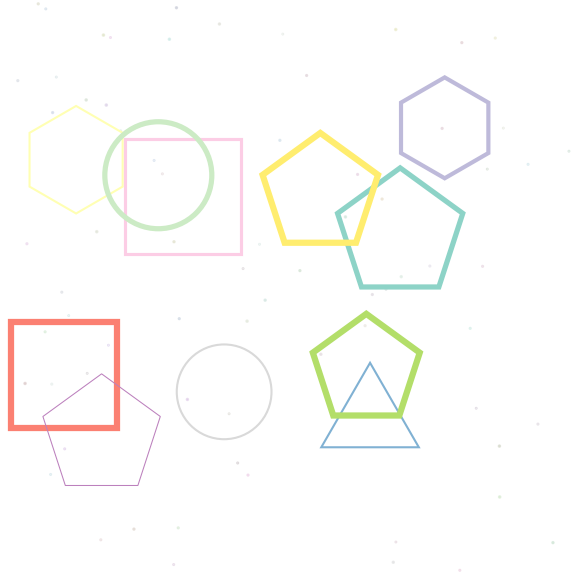[{"shape": "pentagon", "thickness": 2.5, "radius": 0.57, "center": [0.693, 0.594]}, {"shape": "hexagon", "thickness": 1, "radius": 0.47, "center": [0.132, 0.723]}, {"shape": "hexagon", "thickness": 2, "radius": 0.44, "center": [0.77, 0.778]}, {"shape": "square", "thickness": 3, "radius": 0.46, "center": [0.111, 0.35]}, {"shape": "triangle", "thickness": 1, "radius": 0.49, "center": [0.641, 0.273]}, {"shape": "pentagon", "thickness": 3, "radius": 0.49, "center": [0.634, 0.358]}, {"shape": "square", "thickness": 1.5, "radius": 0.5, "center": [0.316, 0.659]}, {"shape": "circle", "thickness": 1, "radius": 0.41, "center": [0.388, 0.321]}, {"shape": "pentagon", "thickness": 0.5, "radius": 0.53, "center": [0.176, 0.245]}, {"shape": "circle", "thickness": 2.5, "radius": 0.46, "center": [0.274, 0.696]}, {"shape": "pentagon", "thickness": 3, "radius": 0.53, "center": [0.555, 0.664]}]